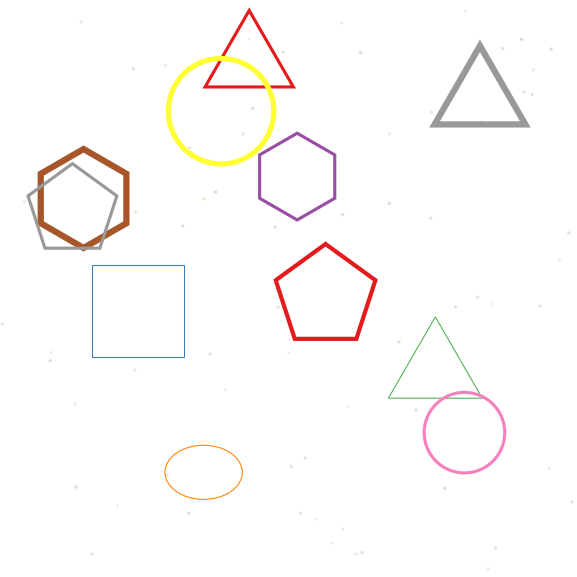[{"shape": "pentagon", "thickness": 2, "radius": 0.45, "center": [0.564, 0.486]}, {"shape": "triangle", "thickness": 1.5, "radius": 0.44, "center": [0.432, 0.893]}, {"shape": "square", "thickness": 0.5, "radius": 0.4, "center": [0.239, 0.461]}, {"shape": "triangle", "thickness": 0.5, "radius": 0.47, "center": [0.754, 0.357]}, {"shape": "hexagon", "thickness": 1.5, "radius": 0.38, "center": [0.515, 0.693]}, {"shape": "oval", "thickness": 0.5, "radius": 0.33, "center": [0.353, 0.181]}, {"shape": "circle", "thickness": 2.5, "radius": 0.46, "center": [0.383, 0.807]}, {"shape": "hexagon", "thickness": 3, "radius": 0.43, "center": [0.145, 0.655]}, {"shape": "circle", "thickness": 1.5, "radius": 0.35, "center": [0.804, 0.25]}, {"shape": "triangle", "thickness": 3, "radius": 0.45, "center": [0.831, 0.829]}, {"shape": "pentagon", "thickness": 1.5, "radius": 0.4, "center": [0.125, 0.635]}]